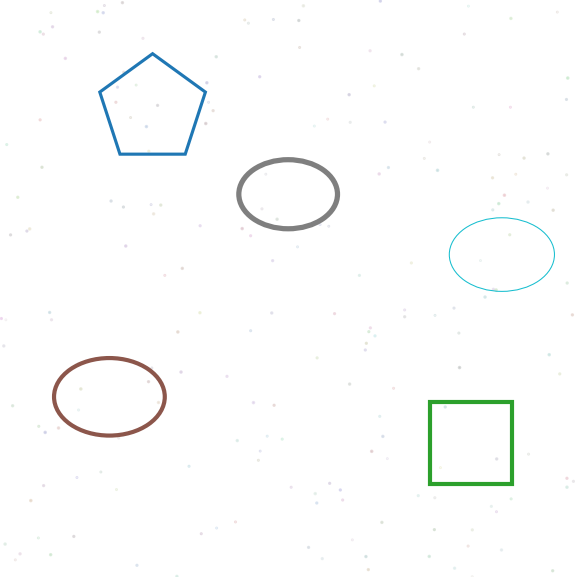[{"shape": "pentagon", "thickness": 1.5, "radius": 0.48, "center": [0.264, 0.81]}, {"shape": "square", "thickness": 2, "radius": 0.36, "center": [0.815, 0.233]}, {"shape": "oval", "thickness": 2, "radius": 0.48, "center": [0.189, 0.312]}, {"shape": "oval", "thickness": 2.5, "radius": 0.43, "center": [0.499, 0.663]}, {"shape": "oval", "thickness": 0.5, "radius": 0.46, "center": [0.869, 0.558]}]